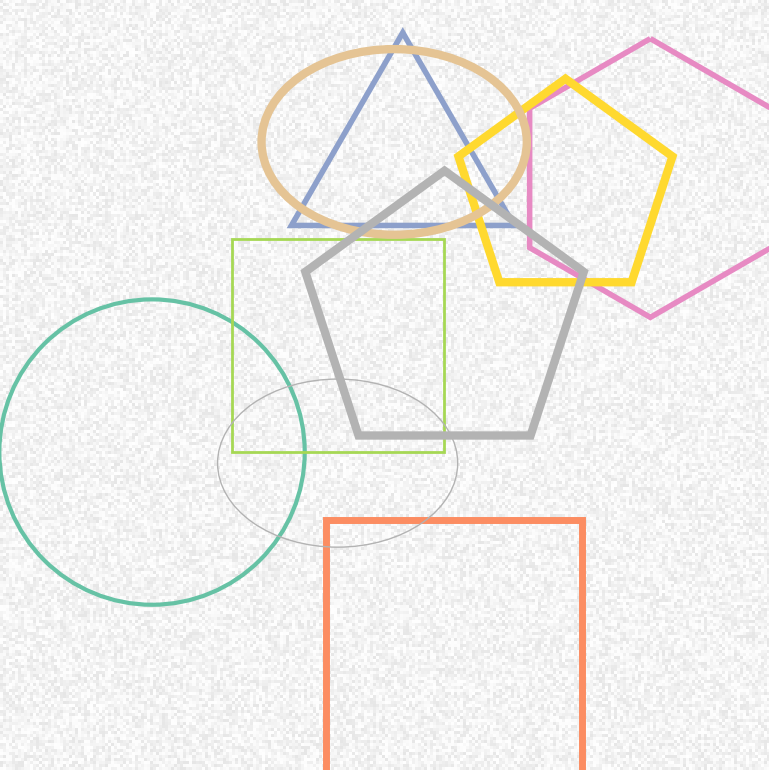[{"shape": "circle", "thickness": 1.5, "radius": 0.99, "center": [0.197, 0.413]}, {"shape": "square", "thickness": 2.5, "radius": 0.83, "center": [0.589, 0.158]}, {"shape": "triangle", "thickness": 2, "radius": 0.83, "center": [0.523, 0.791]}, {"shape": "hexagon", "thickness": 2, "radius": 0.91, "center": [0.845, 0.769]}, {"shape": "square", "thickness": 1, "radius": 0.69, "center": [0.439, 0.551]}, {"shape": "pentagon", "thickness": 3, "radius": 0.73, "center": [0.734, 0.752]}, {"shape": "oval", "thickness": 3, "radius": 0.86, "center": [0.512, 0.816]}, {"shape": "oval", "thickness": 0.5, "radius": 0.78, "center": [0.439, 0.399]}, {"shape": "pentagon", "thickness": 3, "radius": 0.95, "center": [0.577, 0.588]}]